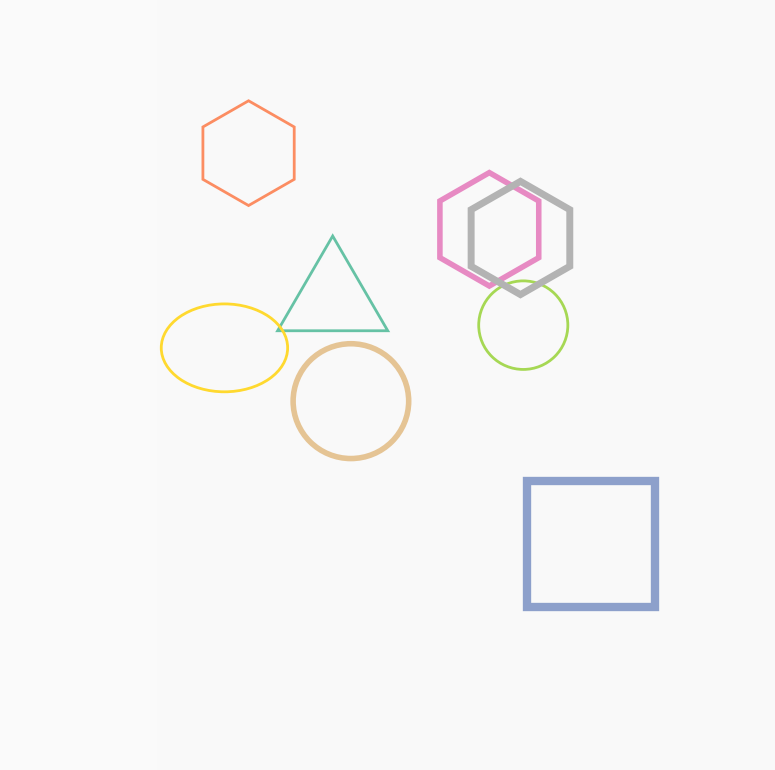[{"shape": "triangle", "thickness": 1, "radius": 0.41, "center": [0.429, 0.611]}, {"shape": "hexagon", "thickness": 1, "radius": 0.34, "center": [0.321, 0.801]}, {"shape": "square", "thickness": 3, "radius": 0.41, "center": [0.763, 0.293]}, {"shape": "hexagon", "thickness": 2, "radius": 0.37, "center": [0.631, 0.702]}, {"shape": "circle", "thickness": 1, "radius": 0.29, "center": [0.675, 0.578]}, {"shape": "oval", "thickness": 1, "radius": 0.41, "center": [0.29, 0.548]}, {"shape": "circle", "thickness": 2, "radius": 0.37, "center": [0.453, 0.479]}, {"shape": "hexagon", "thickness": 2.5, "radius": 0.37, "center": [0.672, 0.691]}]